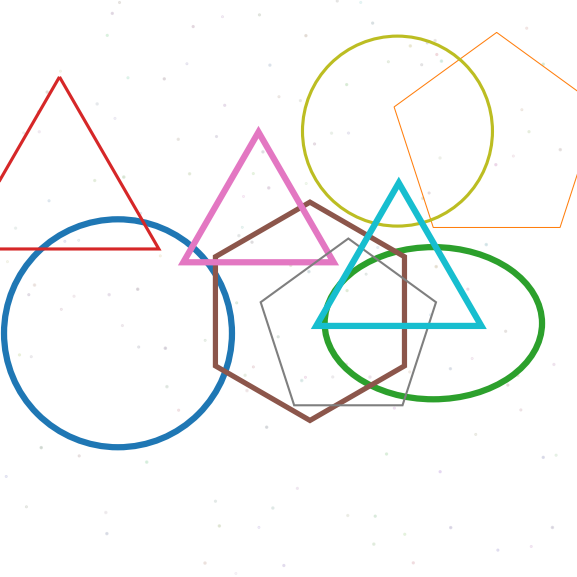[{"shape": "circle", "thickness": 3, "radius": 0.99, "center": [0.204, 0.422]}, {"shape": "pentagon", "thickness": 0.5, "radius": 0.93, "center": [0.86, 0.756]}, {"shape": "oval", "thickness": 3, "radius": 0.94, "center": [0.75, 0.439]}, {"shape": "triangle", "thickness": 1.5, "radius": 0.99, "center": [0.103, 0.667]}, {"shape": "hexagon", "thickness": 2.5, "radius": 0.94, "center": [0.537, 0.46]}, {"shape": "triangle", "thickness": 3, "radius": 0.75, "center": [0.448, 0.62]}, {"shape": "pentagon", "thickness": 1, "radius": 0.8, "center": [0.603, 0.426]}, {"shape": "circle", "thickness": 1.5, "radius": 0.82, "center": [0.688, 0.772]}, {"shape": "triangle", "thickness": 3, "radius": 0.83, "center": [0.691, 0.517]}]